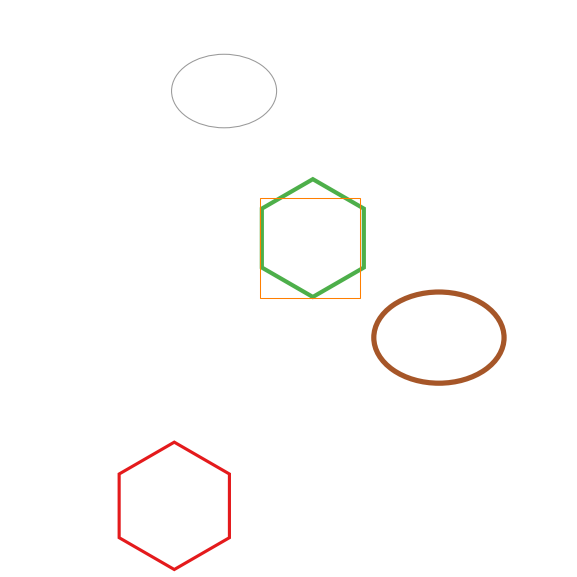[{"shape": "hexagon", "thickness": 1.5, "radius": 0.55, "center": [0.302, 0.123]}, {"shape": "hexagon", "thickness": 2, "radius": 0.51, "center": [0.542, 0.587]}, {"shape": "square", "thickness": 0.5, "radius": 0.43, "center": [0.537, 0.569]}, {"shape": "oval", "thickness": 2.5, "radius": 0.56, "center": [0.76, 0.415]}, {"shape": "oval", "thickness": 0.5, "radius": 0.45, "center": [0.388, 0.842]}]